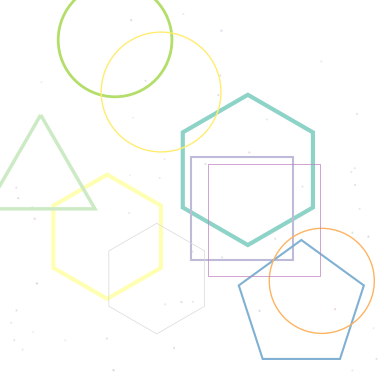[{"shape": "hexagon", "thickness": 3, "radius": 0.98, "center": [0.644, 0.559]}, {"shape": "hexagon", "thickness": 3, "radius": 0.81, "center": [0.278, 0.385]}, {"shape": "square", "thickness": 1.5, "radius": 0.67, "center": [0.628, 0.459]}, {"shape": "pentagon", "thickness": 1.5, "radius": 0.85, "center": [0.783, 0.206]}, {"shape": "circle", "thickness": 1, "radius": 0.68, "center": [0.836, 0.27]}, {"shape": "circle", "thickness": 2, "radius": 0.74, "center": [0.299, 0.896]}, {"shape": "hexagon", "thickness": 0.5, "radius": 0.72, "center": [0.407, 0.276]}, {"shape": "square", "thickness": 0.5, "radius": 0.73, "center": [0.686, 0.428]}, {"shape": "triangle", "thickness": 2.5, "radius": 0.81, "center": [0.106, 0.539]}, {"shape": "circle", "thickness": 1, "radius": 0.78, "center": [0.418, 0.761]}]